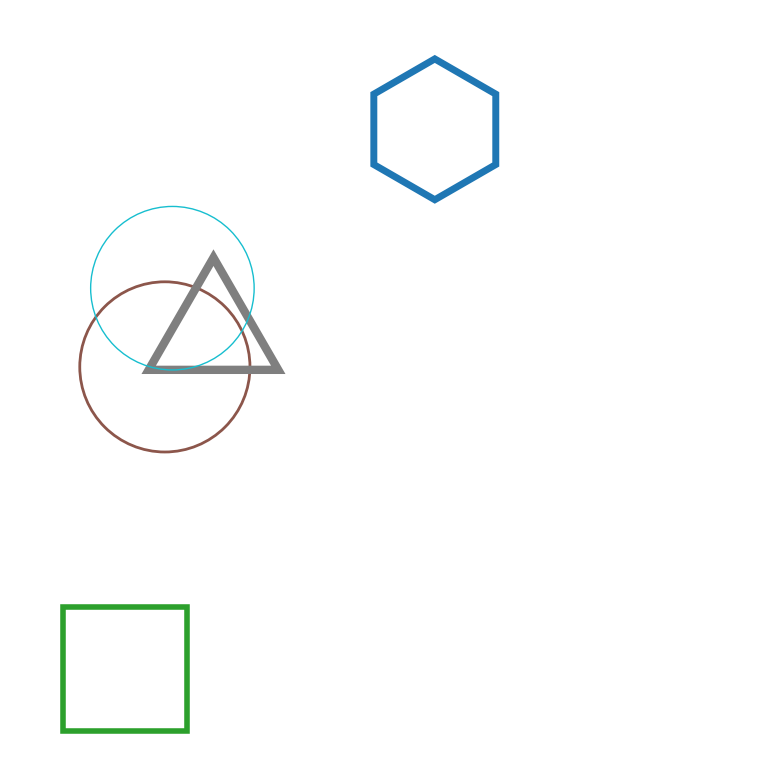[{"shape": "hexagon", "thickness": 2.5, "radius": 0.46, "center": [0.565, 0.832]}, {"shape": "square", "thickness": 2, "radius": 0.4, "center": [0.163, 0.131]}, {"shape": "circle", "thickness": 1, "radius": 0.55, "center": [0.214, 0.524]}, {"shape": "triangle", "thickness": 3, "radius": 0.49, "center": [0.277, 0.568]}, {"shape": "circle", "thickness": 0.5, "radius": 0.53, "center": [0.224, 0.626]}]